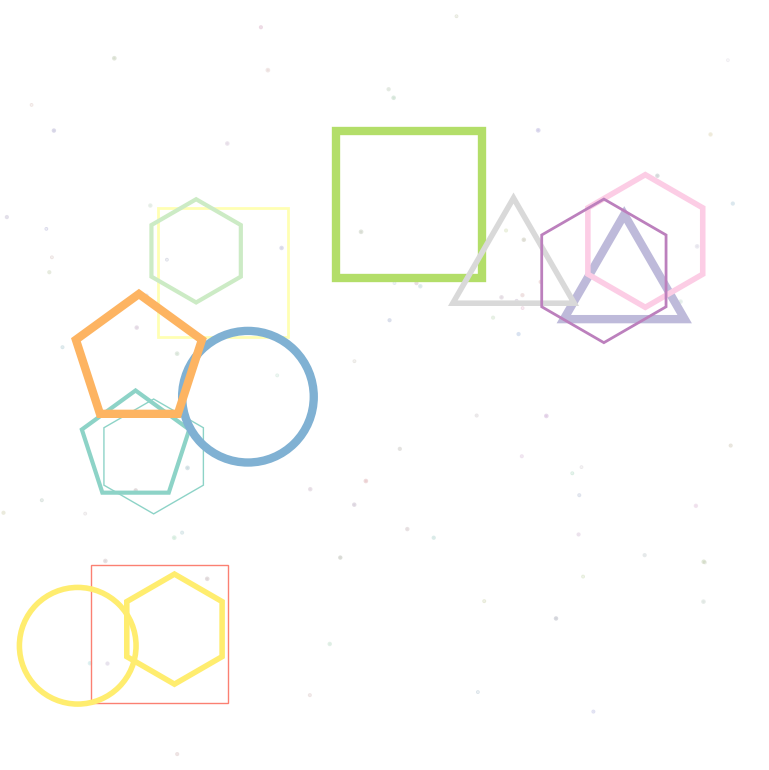[{"shape": "pentagon", "thickness": 1.5, "radius": 0.37, "center": [0.176, 0.42]}, {"shape": "hexagon", "thickness": 0.5, "radius": 0.37, "center": [0.2, 0.407]}, {"shape": "square", "thickness": 1, "radius": 0.42, "center": [0.29, 0.646]}, {"shape": "triangle", "thickness": 3, "radius": 0.45, "center": [0.811, 0.631]}, {"shape": "square", "thickness": 0.5, "radius": 0.45, "center": [0.207, 0.177]}, {"shape": "circle", "thickness": 3, "radius": 0.43, "center": [0.322, 0.485]}, {"shape": "pentagon", "thickness": 3, "radius": 0.43, "center": [0.18, 0.532]}, {"shape": "square", "thickness": 3, "radius": 0.48, "center": [0.531, 0.734]}, {"shape": "hexagon", "thickness": 2, "radius": 0.43, "center": [0.838, 0.687]}, {"shape": "triangle", "thickness": 2, "radius": 0.46, "center": [0.667, 0.652]}, {"shape": "hexagon", "thickness": 1, "radius": 0.47, "center": [0.784, 0.648]}, {"shape": "hexagon", "thickness": 1.5, "radius": 0.34, "center": [0.255, 0.674]}, {"shape": "circle", "thickness": 2, "radius": 0.38, "center": [0.101, 0.161]}, {"shape": "hexagon", "thickness": 2, "radius": 0.36, "center": [0.227, 0.183]}]